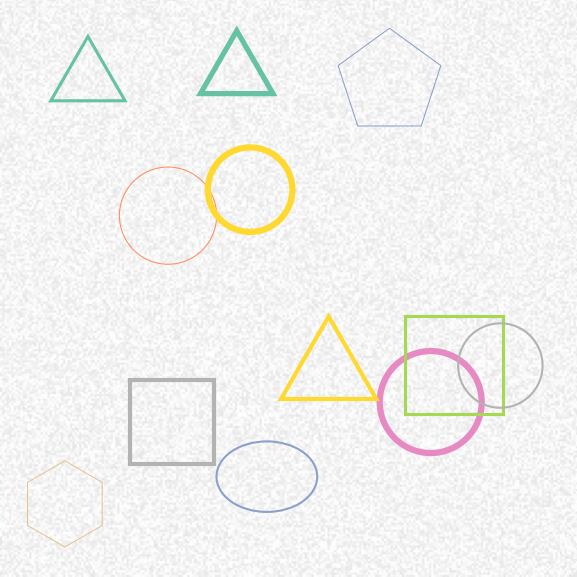[{"shape": "triangle", "thickness": 1.5, "radius": 0.37, "center": [0.152, 0.862]}, {"shape": "triangle", "thickness": 2.5, "radius": 0.36, "center": [0.41, 0.873]}, {"shape": "circle", "thickness": 0.5, "radius": 0.42, "center": [0.291, 0.626]}, {"shape": "pentagon", "thickness": 0.5, "radius": 0.47, "center": [0.674, 0.857]}, {"shape": "oval", "thickness": 1, "radius": 0.44, "center": [0.462, 0.174]}, {"shape": "circle", "thickness": 3, "radius": 0.44, "center": [0.746, 0.303]}, {"shape": "square", "thickness": 1.5, "radius": 0.42, "center": [0.787, 0.367]}, {"shape": "triangle", "thickness": 2, "radius": 0.48, "center": [0.569, 0.356]}, {"shape": "circle", "thickness": 3, "radius": 0.37, "center": [0.433, 0.671]}, {"shape": "hexagon", "thickness": 0.5, "radius": 0.37, "center": [0.112, 0.127]}, {"shape": "square", "thickness": 2, "radius": 0.36, "center": [0.298, 0.268]}, {"shape": "circle", "thickness": 1, "radius": 0.37, "center": [0.866, 0.366]}]